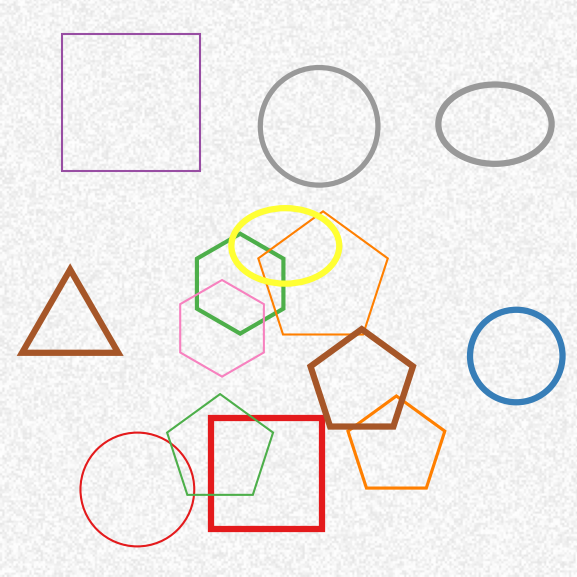[{"shape": "square", "thickness": 3, "radius": 0.48, "center": [0.461, 0.179]}, {"shape": "circle", "thickness": 1, "radius": 0.49, "center": [0.238, 0.152]}, {"shape": "circle", "thickness": 3, "radius": 0.4, "center": [0.894, 0.383]}, {"shape": "hexagon", "thickness": 2, "radius": 0.43, "center": [0.416, 0.508]}, {"shape": "pentagon", "thickness": 1, "radius": 0.48, "center": [0.381, 0.22]}, {"shape": "square", "thickness": 1, "radius": 0.6, "center": [0.227, 0.822]}, {"shape": "pentagon", "thickness": 1.5, "radius": 0.44, "center": [0.686, 0.225]}, {"shape": "pentagon", "thickness": 1, "radius": 0.59, "center": [0.559, 0.515]}, {"shape": "oval", "thickness": 3, "radius": 0.47, "center": [0.494, 0.573]}, {"shape": "pentagon", "thickness": 3, "radius": 0.47, "center": [0.626, 0.336]}, {"shape": "triangle", "thickness": 3, "radius": 0.48, "center": [0.121, 0.436]}, {"shape": "hexagon", "thickness": 1, "radius": 0.42, "center": [0.384, 0.431]}, {"shape": "circle", "thickness": 2.5, "radius": 0.51, "center": [0.553, 0.78]}, {"shape": "oval", "thickness": 3, "radius": 0.49, "center": [0.857, 0.784]}]